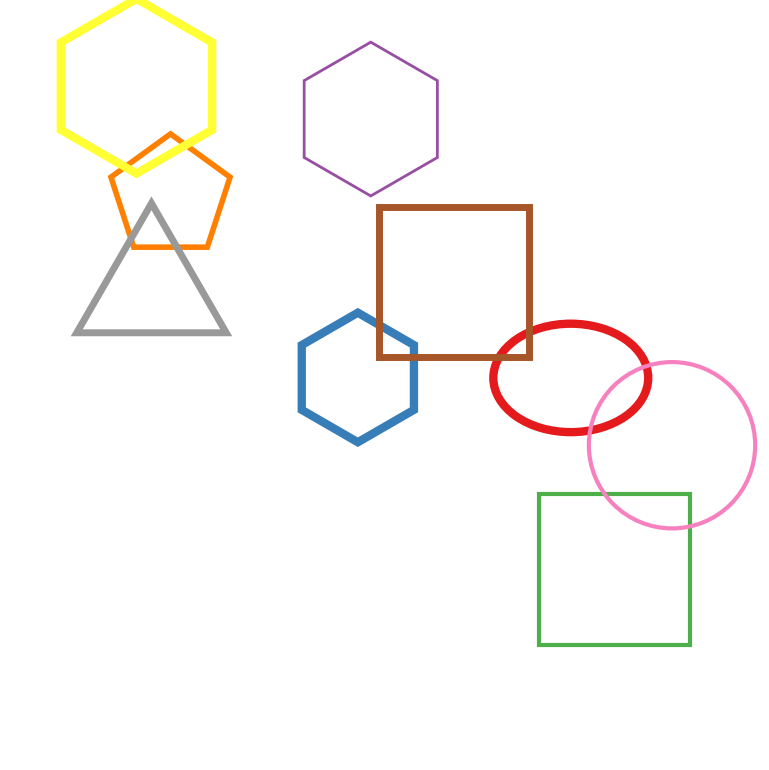[{"shape": "oval", "thickness": 3, "radius": 0.5, "center": [0.741, 0.509]}, {"shape": "hexagon", "thickness": 3, "radius": 0.42, "center": [0.465, 0.51]}, {"shape": "square", "thickness": 1.5, "radius": 0.49, "center": [0.798, 0.26]}, {"shape": "hexagon", "thickness": 1, "radius": 0.5, "center": [0.482, 0.845]}, {"shape": "pentagon", "thickness": 2, "radius": 0.41, "center": [0.221, 0.745]}, {"shape": "hexagon", "thickness": 3, "radius": 0.57, "center": [0.177, 0.888]}, {"shape": "square", "thickness": 2.5, "radius": 0.49, "center": [0.589, 0.634]}, {"shape": "circle", "thickness": 1.5, "radius": 0.54, "center": [0.873, 0.422]}, {"shape": "triangle", "thickness": 2.5, "radius": 0.56, "center": [0.197, 0.624]}]